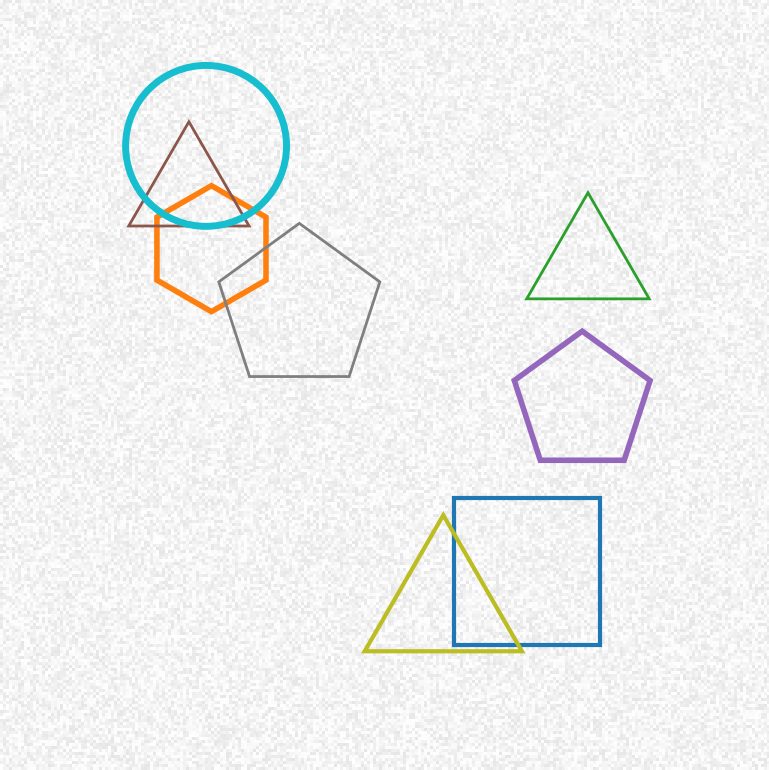[{"shape": "square", "thickness": 1.5, "radius": 0.47, "center": [0.685, 0.258]}, {"shape": "hexagon", "thickness": 2, "radius": 0.41, "center": [0.275, 0.677]}, {"shape": "triangle", "thickness": 1, "radius": 0.46, "center": [0.764, 0.658]}, {"shape": "pentagon", "thickness": 2, "radius": 0.46, "center": [0.756, 0.477]}, {"shape": "triangle", "thickness": 1, "radius": 0.45, "center": [0.245, 0.752]}, {"shape": "pentagon", "thickness": 1, "radius": 0.55, "center": [0.389, 0.6]}, {"shape": "triangle", "thickness": 1.5, "radius": 0.59, "center": [0.576, 0.213]}, {"shape": "circle", "thickness": 2.5, "radius": 0.52, "center": [0.268, 0.811]}]